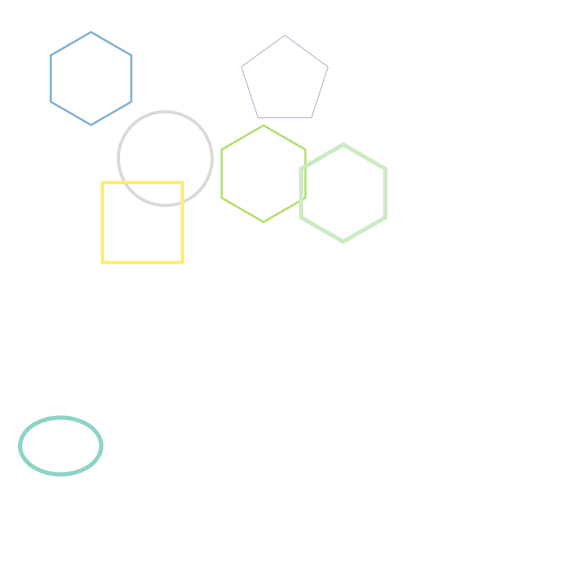[{"shape": "oval", "thickness": 2, "radius": 0.35, "center": [0.105, 0.227]}, {"shape": "pentagon", "thickness": 0.5, "radius": 0.39, "center": [0.493, 0.859]}, {"shape": "hexagon", "thickness": 1, "radius": 0.4, "center": [0.158, 0.863]}, {"shape": "hexagon", "thickness": 1, "radius": 0.42, "center": [0.456, 0.698]}, {"shape": "circle", "thickness": 1.5, "radius": 0.41, "center": [0.286, 0.725]}, {"shape": "hexagon", "thickness": 2, "radius": 0.42, "center": [0.594, 0.665]}, {"shape": "square", "thickness": 1.5, "radius": 0.35, "center": [0.246, 0.615]}]